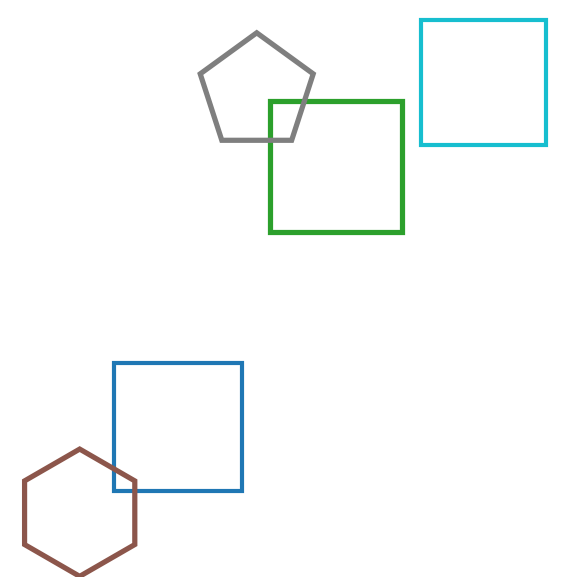[{"shape": "square", "thickness": 2, "radius": 0.55, "center": [0.308, 0.259]}, {"shape": "square", "thickness": 2.5, "radius": 0.57, "center": [0.582, 0.71]}, {"shape": "hexagon", "thickness": 2.5, "radius": 0.55, "center": [0.138, 0.111]}, {"shape": "pentagon", "thickness": 2.5, "radius": 0.51, "center": [0.445, 0.839]}, {"shape": "square", "thickness": 2, "radius": 0.54, "center": [0.838, 0.857]}]